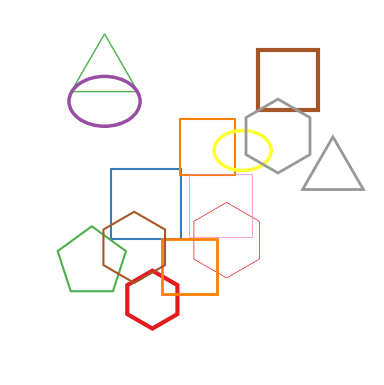[{"shape": "hexagon", "thickness": 0.5, "radius": 0.49, "center": [0.589, 0.376]}, {"shape": "hexagon", "thickness": 3, "radius": 0.38, "center": [0.396, 0.222]}, {"shape": "square", "thickness": 1.5, "radius": 0.45, "center": [0.379, 0.47]}, {"shape": "pentagon", "thickness": 1.5, "radius": 0.47, "center": [0.239, 0.319]}, {"shape": "triangle", "thickness": 1, "radius": 0.5, "center": [0.272, 0.812]}, {"shape": "oval", "thickness": 2.5, "radius": 0.46, "center": [0.272, 0.737]}, {"shape": "square", "thickness": 2, "radius": 0.36, "center": [0.492, 0.308]}, {"shape": "square", "thickness": 1.5, "radius": 0.36, "center": [0.539, 0.619]}, {"shape": "oval", "thickness": 2.5, "radius": 0.37, "center": [0.63, 0.609]}, {"shape": "hexagon", "thickness": 1.5, "radius": 0.46, "center": [0.349, 0.358]}, {"shape": "square", "thickness": 3, "radius": 0.39, "center": [0.747, 0.793]}, {"shape": "square", "thickness": 0.5, "radius": 0.41, "center": [0.573, 0.466]}, {"shape": "hexagon", "thickness": 2, "radius": 0.48, "center": [0.722, 0.647]}, {"shape": "triangle", "thickness": 2, "radius": 0.46, "center": [0.865, 0.553]}]